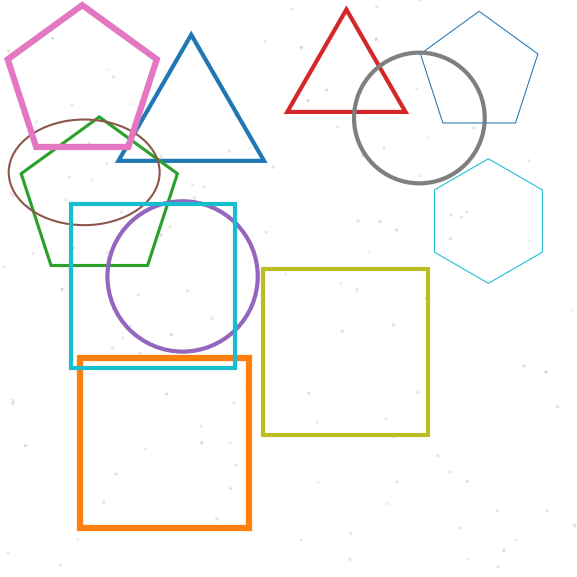[{"shape": "pentagon", "thickness": 0.5, "radius": 0.53, "center": [0.83, 0.873]}, {"shape": "triangle", "thickness": 2, "radius": 0.73, "center": [0.331, 0.793]}, {"shape": "square", "thickness": 3, "radius": 0.73, "center": [0.284, 0.232]}, {"shape": "pentagon", "thickness": 1.5, "radius": 0.71, "center": [0.172, 0.654]}, {"shape": "triangle", "thickness": 2, "radius": 0.59, "center": [0.6, 0.864]}, {"shape": "circle", "thickness": 2, "radius": 0.65, "center": [0.316, 0.52]}, {"shape": "oval", "thickness": 1, "radius": 0.65, "center": [0.146, 0.701]}, {"shape": "pentagon", "thickness": 3, "radius": 0.68, "center": [0.142, 0.854]}, {"shape": "circle", "thickness": 2, "radius": 0.57, "center": [0.726, 0.795]}, {"shape": "square", "thickness": 2, "radius": 0.72, "center": [0.598, 0.39]}, {"shape": "square", "thickness": 2, "radius": 0.71, "center": [0.265, 0.504]}, {"shape": "hexagon", "thickness": 0.5, "radius": 0.54, "center": [0.846, 0.616]}]